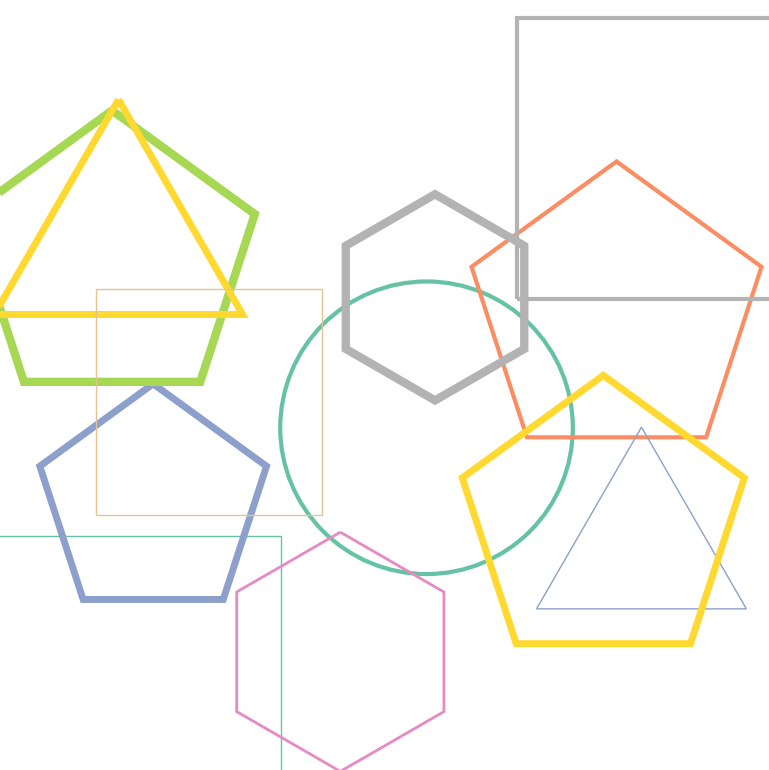[{"shape": "circle", "thickness": 1.5, "radius": 0.95, "center": [0.554, 0.444]}, {"shape": "square", "thickness": 0.5, "radius": 0.96, "center": [0.174, 0.112]}, {"shape": "pentagon", "thickness": 1.5, "radius": 0.99, "center": [0.801, 0.592]}, {"shape": "pentagon", "thickness": 2.5, "radius": 0.77, "center": [0.199, 0.347]}, {"shape": "triangle", "thickness": 0.5, "radius": 0.79, "center": [0.833, 0.288]}, {"shape": "hexagon", "thickness": 1, "radius": 0.78, "center": [0.442, 0.154]}, {"shape": "pentagon", "thickness": 3, "radius": 0.97, "center": [0.146, 0.662]}, {"shape": "pentagon", "thickness": 2.5, "radius": 0.96, "center": [0.784, 0.32]}, {"shape": "triangle", "thickness": 2.5, "radius": 0.93, "center": [0.154, 0.685]}, {"shape": "square", "thickness": 0.5, "radius": 0.73, "center": [0.272, 0.478]}, {"shape": "hexagon", "thickness": 3, "radius": 0.67, "center": [0.565, 0.614]}, {"shape": "square", "thickness": 1.5, "radius": 0.91, "center": [0.853, 0.795]}]